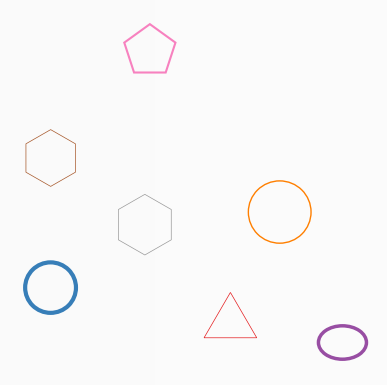[{"shape": "triangle", "thickness": 0.5, "radius": 0.39, "center": [0.595, 0.162]}, {"shape": "circle", "thickness": 3, "radius": 0.33, "center": [0.13, 0.253]}, {"shape": "oval", "thickness": 2.5, "radius": 0.31, "center": [0.884, 0.11]}, {"shape": "circle", "thickness": 1, "radius": 0.4, "center": [0.722, 0.449]}, {"shape": "hexagon", "thickness": 0.5, "radius": 0.37, "center": [0.131, 0.59]}, {"shape": "pentagon", "thickness": 1.5, "radius": 0.35, "center": [0.387, 0.868]}, {"shape": "hexagon", "thickness": 0.5, "radius": 0.39, "center": [0.374, 0.416]}]